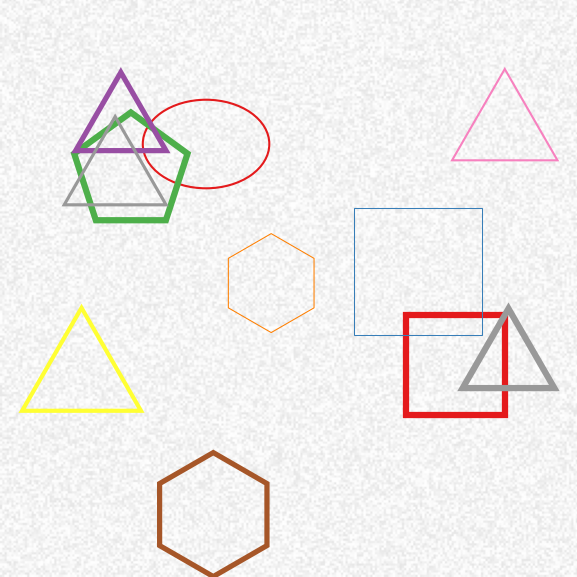[{"shape": "square", "thickness": 3, "radius": 0.43, "center": [0.789, 0.367]}, {"shape": "oval", "thickness": 1, "radius": 0.55, "center": [0.357, 0.75]}, {"shape": "square", "thickness": 0.5, "radius": 0.55, "center": [0.724, 0.529]}, {"shape": "pentagon", "thickness": 3, "radius": 0.52, "center": [0.227, 0.701]}, {"shape": "triangle", "thickness": 2.5, "radius": 0.45, "center": [0.209, 0.783]}, {"shape": "hexagon", "thickness": 0.5, "radius": 0.43, "center": [0.47, 0.509]}, {"shape": "triangle", "thickness": 2, "radius": 0.59, "center": [0.141, 0.347]}, {"shape": "hexagon", "thickness": 2.5, "radius": 0.54, "center": [0.369, 0.108]}, {"shape": "triangle", "thickness": 1, "radius": 0.53, "center": [0.874, 0.774]}, {"shape": "triangle", "thickness": 3, "radius": 0.46, "center": [0.881, 0.373]}, {"shape": "triangle", "thickness": 1.5, "radius": 0.51, "center": [0.199, 0.695]}]